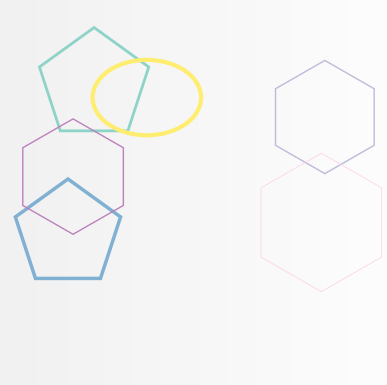[{"shape": "pentagon", "thickness": 2, "radius": 0.74, "center": [0.243, 0.78]}, {"shape": "hexagon", "thickness": 1, "radius": 0.73, "center": [0.838, 0.696]}, {"shape": "pentagon", "thickness": 2.5, "radius": 0.71, "center": [0.175, 0.392]}, {"shape": "hexagon", "thickness": 0.5, "radius": 0.9, "center": [0.829, 0.422]}, {"shape": "hexagon", "thickness": 1, "radius": 0.75, "center": [0.189, 0.541]}, {"shape": "oval", "thickness": 3, "radius": 0.7, "center": [0.379, 0.747]}]